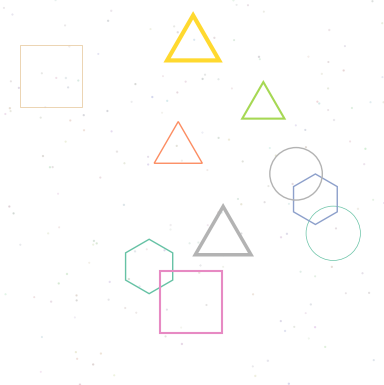[{"shape": "hexagon", "thickness": 1, "radius": 0.35, "center": [0.387, 0.308]}, {"shape": "circle", "thickness": 0.5, "radius": 0.35, "center": [0.866, 0.394]}, {"shape": "triangle", "thickness": 1, "radius": 0.36, "center": [0.463, 0.612]}, {"shape": "hexagon", "thickness": 1, "radius": 0.33, "center": [0.819, 0.483]}, {"shape": "square", "thickness": 1.5, "radius": 0.4, "center": [0.497, 0.216]}, {"shape": "triangle", "thickness": 1.5, "radius": 0.32, "center": [0.684, 0.724]}, {"shape": "triangle", "thickness": 3, "radius": 0.39, "center": [0.502, 0.882]}, {"shape": "square", "thickness": 0.5, "radius": 0.4, "center": [0.132, 0.802]}, {"shape": "circle", "thickness": 1, "radius": 0.34, "center": [0.769, 0.549]}, {"shape": "triangle", "thickness": 2.5, "radius": 0.42, "center": [0.58, 0.38]}]